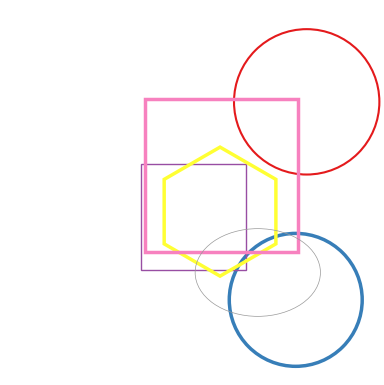[{"shape": "circle", "thickness": 1.5, "radius": 0.94, "center": [0.797, 0.735]}, {"shape": "circle", "thickness": 2.5, "radius": 0.86, "center": [0.768, 0.221]}, {"shape": "square", "thickness": 1, "radius": 0.68, "center": [0.502, 0.436]}, {"shape": "hexagon", "thickness": 2.5, "radius": 0.84, "center": [0.572, 0.45]}, {"shape": "square", "thickness": 2.5, "radius": 1.0, "center": [0.575, 0.545]}, {"shape": "oval", "thickness": 0.5, "radius": 0.81, "center": [0.67, 0.292]}]